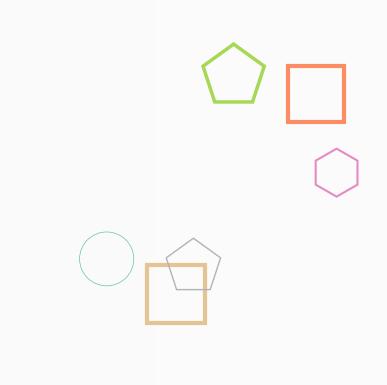[{"shape": "circle", "thickness": 0.5, "radius": 0.35, "center": [0.275, 0.328]}, {"shape": "square", "thickness": 3, "radius": 0.37, "center": [0.816, 0.756]}, {"shape": "hexagon", "thickness": 1.5, "radius": 0.31, "center": [0.869, 0.552]}, {"shape": "pentagon", "thickness": 2.5, "radius": 0.42, "center": [0.603, 0.802]}, {"shape": "square", "thickness": 3, "radius": 0.38, "center": [0.454, 0.237]}, {"shape": "pentagon", "thickness": 1, "radius": 0.37, "center": [0.499, 0.307]}]